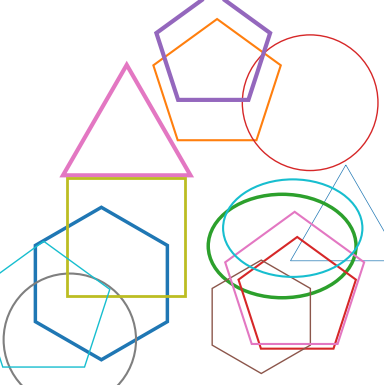[{"shape": "triangle", "thickness": 0.5, "radius": 0.83, "center": [0.898, 0.406]}, {"shape": "hexagon", "thickness": 2.5, "radius": 0.99, "center": [0.263, 0.264]}, {"shape": "pentagon", "thickness": 1.5, "radius": 0.87, "center": [0.564, 0.777]}, {"shape": "oval", "thickness": 2.5, "radius": 0.96, "center": [0.733, 0.361]}, {"shape": "circle", "thickness": 1, "radius": 0.88, "center": [0.806, 0.733]}, {"shape": "pentagon", "thickness": 1.5, "radius": 0.8, "center": [0.772, 0.224]}, {"shape": "pentagon", "thickness": 3, "radius": 0.78, "center": [0.554, 0.866]}, {"shape": "hexagon", "thickness": 1, "radius": 0.74, "center": [0.679, 0.177]}, {"shape": "triangle", "thickness": 3, "radius": 0.96, "center": [0.329, 0.64]}, {"shape": "pentagon", "thickness": 1.5, "radius": 0.95, "center": [0.765, 0.26]}, {"shape": "circle", "thickness": 1.5, "radius": 0.86, "center": [0.181, 0.118]}, {"shape": "square", "thickness": 2, "radius": 0.76, "center": [0.326, 0.384]}, {"shape": "oval", "thickness": 1.5, "radius": 0.9, "center": [0.76, 0.407]}, {"shape": "pentagon", "thickness": 1, "radius": 0.9, "center": [0.113, 0.193]}]